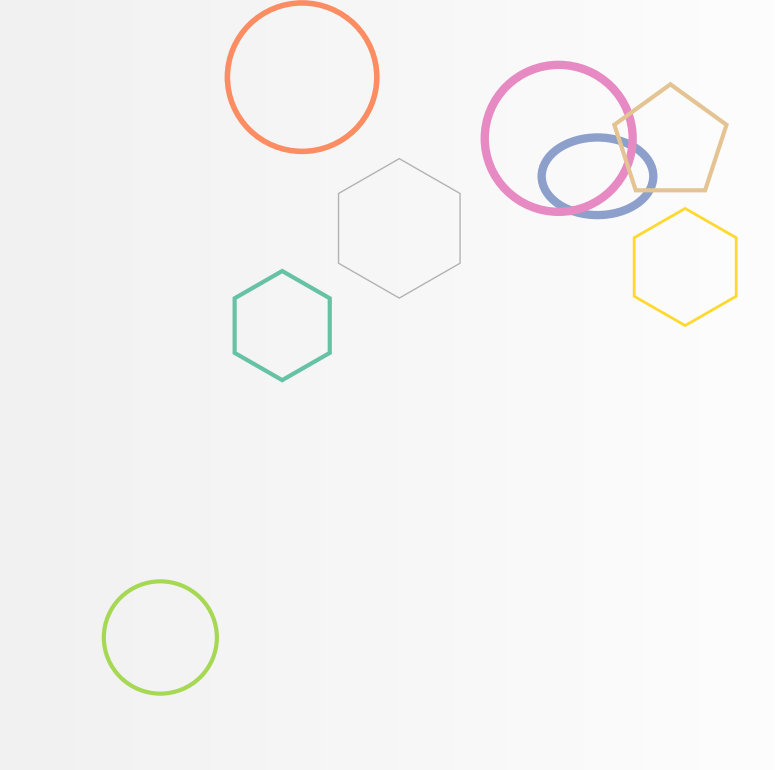[{"shape": "hexagon", "thickness": 1.5, "radius": 0.35, "center": [0.364, 0.577]}, {"shape": "circle", "thickness": 2, "radius": 0.48, "center": [0.39, 0.9]}, {"shape": "oval", "thickness": 3, "radius": 0.36, "center": [0.771, 0.771]}, {"shape": "circle", "thickness": 3, "radius": 0.48, "center": [0.721, 0.82]}, {"shape": "circle", "thickness": 1.5, "radius": 0.36, "center": [0.207, 0.172]}, {"shape": "hexagon", "thickness": 1, "radius": 0.38, "center": [0.884, 0.653]}, {"shape": "pentagon", "thickness": 1.5, "radius": 0.38, "center": [0.865, 0.814]}, {"shape": "hexagon", "thickness": 0.5, "radius": 0.45, "center": [0.515, 0.703]}]